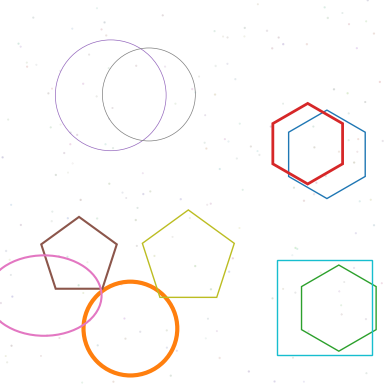[{"shape": "hexagon", "thickness": 1, "radius": 0.57, "center": [0.849, 0.599]}, {"shape": "circle", "thickness": 3, "radius": 0.61, "center": [0.339, 0.147]}, {"shape": "hexagon", "thickness": 1, "radius": 0.56, "center": [0.88, 0.2]}, {"shape": "hexagon", "thickness": 2, "radius": 0.52, "center": [0.799, 0.627]}, {"shape": "circle", "thickness": 0.5, "radius": 0.72, "center": [0.288, 0.752]}, {"shape": "pentagon", "thickness": 1.5, "radius": 0.52, "center": [0.205, 0.333]}, {"shape": "oval", "thickness": 1.5, "radius": 0.75, "center": [0.115, 0.232]}, {"shape": "circle", "thickness": 0.5, "radius": 0.6, "center": [0.387, 0.755]}, {"shape": "pentagon", "thickness": 1, "radius": 0.63, "center": [0.489, 0.329]}, {"shape": "square", "thickness": 1, "radius": 0.62, "center": [0.842, 0.202]}]